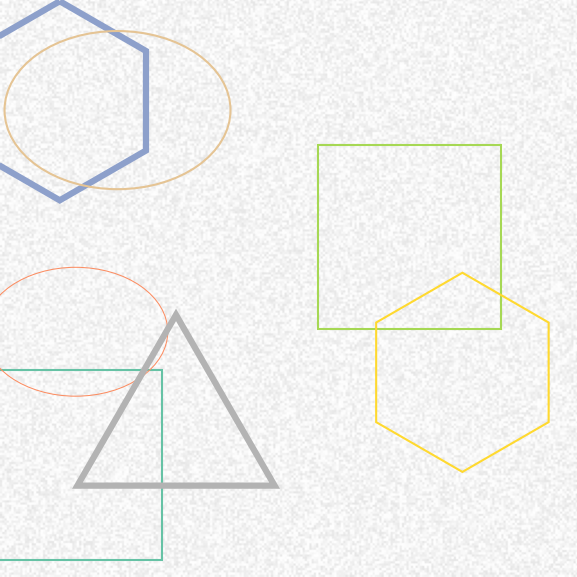[{"shape": "square", "thickness": 1, "radius": 0.82, "center": [0.116, 0.194]}, {"shape": "oval", "thickness": 0.5, "radius": 0.8, "center": [0.131, 0.425]}, {"shape": "hexagon", "thickness": 3, "radius": 0.86, "center": [0.103, 0.825]}, {"shape": "square", "thickness": 1, "radius": 0.79, "center": [0.709, 0.589]}, {"shape": "hexagon", "thickness": 1, "radius": 0.86, "center": [0.801, 0.354]}, {"shape": "oval", "thickness": 1, "radius": 0.98, "center": [0.203, 0.808]}, {"shape": "triangle", "thickness": 3, "radius": 0.99, "center": [0.305, 0.257]}]